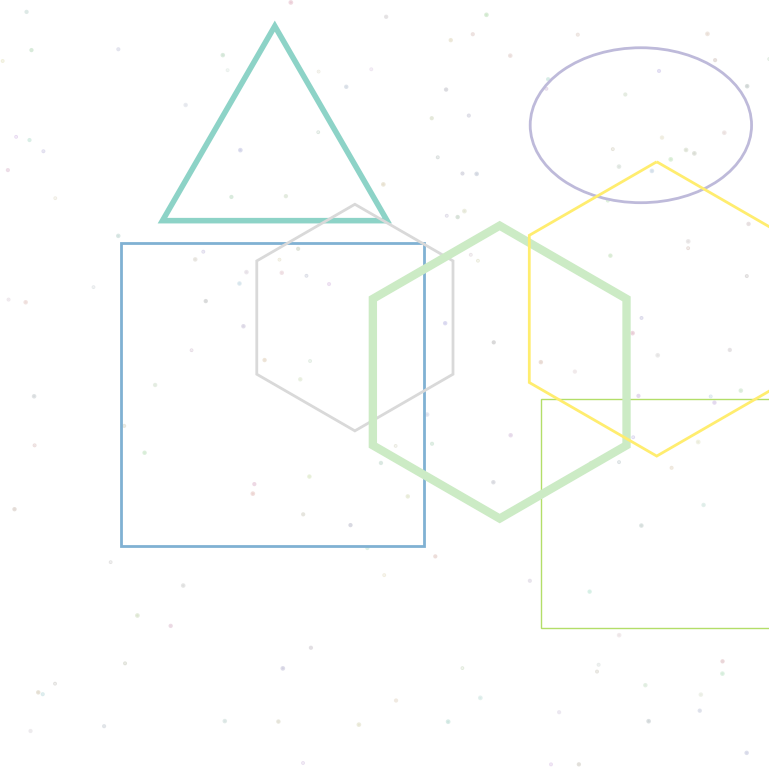[{"shape": "triangle", "thickness": 2, "radius": 0.84, "center": [0.357, 0.798]}, {"shape": "oval", "thickness": 1, "radius": 0.72, "center": [0.832, 0.837]}, {"shape": "square", "thickness": 1, "radius": 0.98, "center": [0.354, 0.488]}, {"shape": "square", "thickness": 0.5, "radius": 0.74, "center": [0.851, 0.333]}, {"shape": "hexagon", "thickness": 1, "radius": 0.74, "center": [0.461, 0.588]}, {"shape": "hexagon", "thickness": 3, "radius": 0.95, "center": [0.649, 0.517]}, {"shape": "hexagon", "thickness": 1, "radius": 0.96, "center": [0.853, 0.599]}]